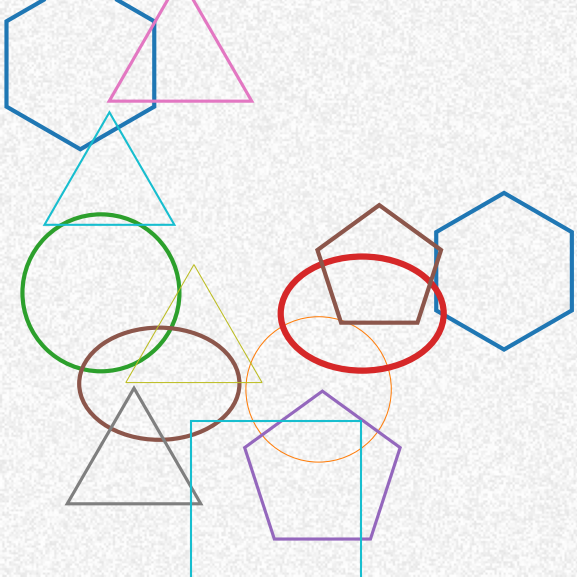[{"shape": "hexagon", "thickness": 2, "radius": 0.74, "center": [0.139, 0.888]}, {"shape": "hexagon", "thickness": 2, "radius": 0.68, "center": [0.873, 0.529]}, {"shape": "circle", "thickness": 0.5, "radius": 0.63, "center": [0.552, 0.325]}, {"shape": "circle", "thickness": 2, "radius": 0.68, "center": [0.175, 0.492]}, {"shape": "oval", "thickness": 3, "radius": 0.71, "center": [0.627, 0.456]}, {"shape": "pentagon", "thickness": 1.5, "radius": 0.71, "center": [0.558, 0.18]}, {"shape": "pentagon", "thickness": 2, "radius": 0.56, "center": [0.657, 0.531]}, {"shape": "oval", "thickness": 2, "radius": 0.69, "center": [0.276, 0.335]}, {"shape": "triangle", "thickness": 1.5, "radius": 0.71, "center": [0.312, 0.895]}, {"shape": "triangle", "thickness": 1.5, "radius": 0.67, "center": [0.232, 0.193]}, {"shape": "triangle", "thickness": 0.5, "radius": 0.68, "center": [0.336, 0.405]}, {"shape": "square", "thickness": 1, "radius": 0.74, "center": [0.478, 0.122]}, {"shape": "triangle", "thickness": 1, "radius": 0.65, "center": [0.189, 0.675]}]